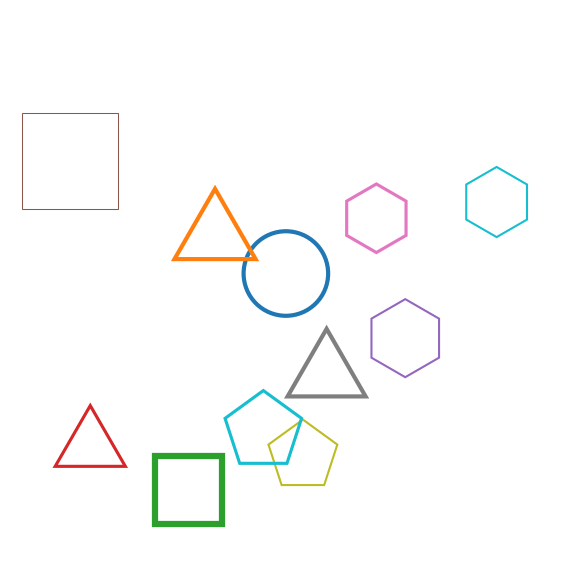[{"shape": "circle", "thickness": 2, "radius": 0.37, "center": [0.495, 0.526]}, {"shape": "triangle", "thickness": 2, "radius": 0.41, "center": [0.372, 0.591]}, {"shape": "square", "thickness": 3, "radius": 0.29, "center": [0.327, 0.151]}, {"shape": "triangle", "thickness": 1.5, "radius": 0.35, "center": [0.156, 0.227]}, {"shape": "hexagon", "thickness": 1, "radius": 0.34, "center": [0.702, 0.414]}, {"shape": "square", "thickness": 0.5, "radius": 0.41, "center": [0.122, 0.721]}, {"shape": "hexagon", "thickness": 1.5, "radius": 0.3, "center": [0.652, 0.621]}, {"shape": "triangle", "thickness": 2, "radius": 0.39, "center": [0.566, 0.352]}, {"shape": "pentagon", "thickness": 1, "radius": 0.31, "center": [0.524, 0.21]}, {"shape": "pentagon", "thickness": 1.5, "radius": 0.35, "center": [0.456, 0.253]}, {"shape": "hexagon", "thickness": 1, "radius": 0.3, "center": [0.86, 0.649]}]